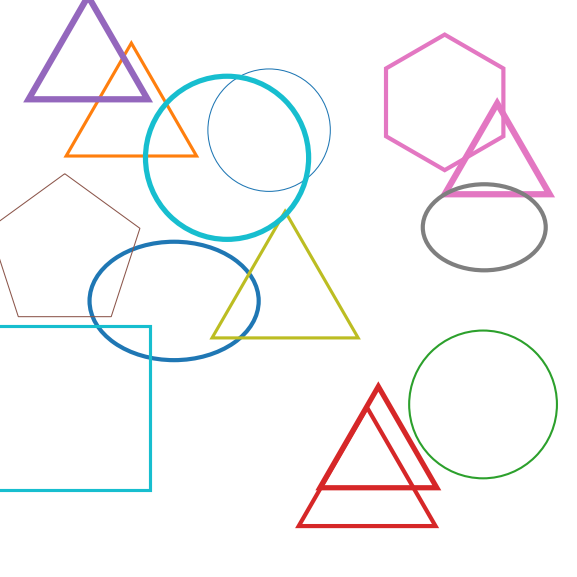[{"shape": "circle", "thickness": 0.5, "radius": 0.53, "center": [0.466, 0.774]}, {"shape": "oval", "thickness": 2, "radius": 0.73, "center": [0.302, 0.478]}, {"shape": "triangle", "thickness": 1.5, "radius": 0.65, "center": [0.227, 0.794]}, {"shape": "circle", "thickness": 1, "radius": 0.64, "center": [0.836, 0.299]}, {"shape": "triangle", "thickness": 2.5, "radius": 0.58, "center": [0.655, 0.213]}, {"shape": "triangle", "thickness": 2, "radius": 0.68, "center": [0.636, 0.157]}, {"shape": "triangle", "thickness": 3, "radius": 0.6, "center": [0.153, 0.887]}, {"shape": "pentagon", "thickness": 0.5, "radius": 0.68, "center": [0.112, 0.561]}, {"shape": "triangle", "thickness": 3, "radius": 0.52, "center": [0.861, 0.715]}, {"shape": "hexagon", "thickness": 2, "radius": 0.59, "center": [0.77, 0.822]}, {"shape": "oval", "thickness": 2, "radius": 0.53, "center": [0.839, 0.606]}, {"shape": "triangle", "thickness": 1.5, "radius": 0.73, "center": [0.494, 0.487]}, {"shape": "circle", "thickness": 2.5, "radius": 0.71, "center": [0.393, 0.726]}, {"shape": "square", "thickness": 1.5, "radius": 0.71, "center": [0.118, 0.293]}]